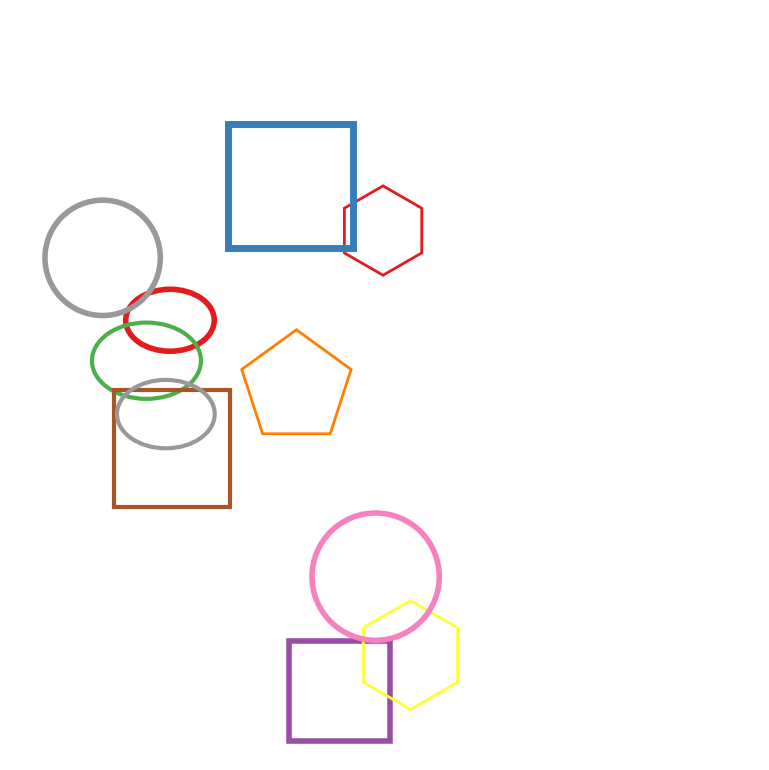[{"shape": "hexagon", "thickness": 1, "radius": 0.29, "center": [0.497, 0.701]}, {"shape": "oval", "thickness": 2, "radius": 0.29, "center": [0.221, 0.584]}, {"shape": "square", "thickness": 2.5, "radius": 0.4, "center": [0.377, 0.759]}, {"shape": "oval", "thickness": 1.5, "radius": 0.35, "center": [0.19, 0.532]}, {"shape": "square", "thickness": 2, "radius": 0.33, "center": [0.441, 0.103]}, {"shape": "pentagon", "thickness": 1, "radius": 0.37, "center": [0.385, 0.497]}, {"shape": "hexagon", "thickness": 1, "radius": 0.35, "center": [0.533, 0.149]}, {"shape": "square", "thickness": 1.5, "radius": 0.38, "center": [0.224, 0.417]}, {"shape": "circle", "thickness": 2, "radius": 0.41, "center": [0.488, 0.251]}, {"shape": "circle", "thickness": 2, "radius": 0.37, "center": [0.133, 0.665]}, {"shape": "oval", "thickness": 1.5, "radius": 0.32, "center": [0.215, 0.462]}]